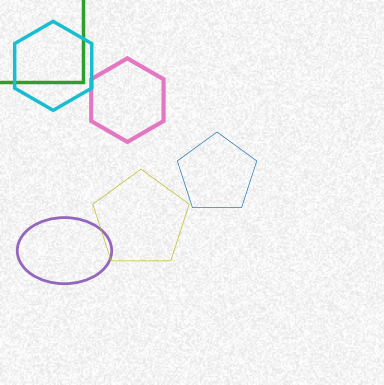[{"shape": "pentagon", "thickness": 0.5, "radius": 0.54, "center": [0.564, 0.549]}, {"shape": "square", "thickness": 2.5, "radius": 0.56, "center": [0.104, 0.899]}, {"shape": "oval", "thickness": 2, "radius": 0.61, "center": [0.167, 0.349]}, {"shape": "hexagon", "thickness": 3, "radius": 0.54, "center": [0.331, 0.74]}, {"shape": "pentagon", "thickness": 0.5, "radius": 0.66, "center": [0.366, 0.429]}, {"shape": "hexagon", "thickness": 2.5, "radius": 0.58, "center": [0.138, 0.829]}]